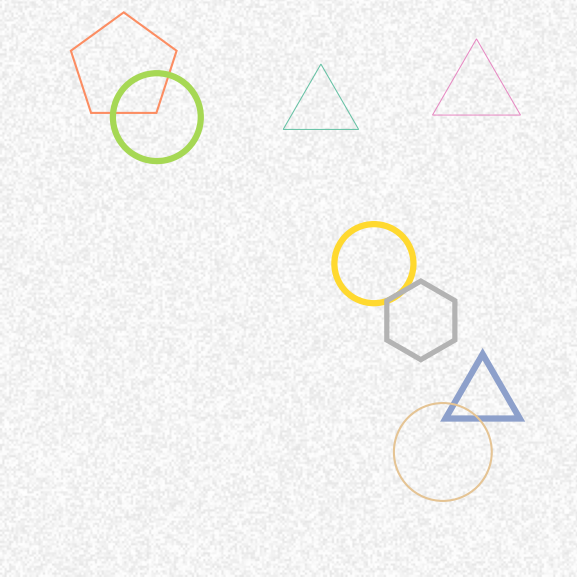[{"shape": "triangle", "thickness": 0.5, "radius": 0.38, "center": [0.556, 0.813]}, {"shape": "pentagon", "thickness": 1, "radius": 0.48, "center": [0.214, 0.881]}, {"shape": "triangle", "thickness": 3, "radius": 0.37, "center": [0.836, 0.312]}, {"shape": "triangle", "thickness": 0.5, "radius": 0.44, "center": [0.825, 0.844]}, {"shape": "circle", "thickness": 3, "radius": 0.38, "center": [0.272, 0.796]}, {"shape": "circle", "thickness": 3, "radius": 0.34, "center": [0.647, 0.543]}, {"shape": "circle", "thickness": 1, "radius": 0.42, "center": [0.767, 0.216]}, {"shape": "hexagon", "thickness": 2.5, "radius": 0.34, "center": [0.729, 0.444]}]